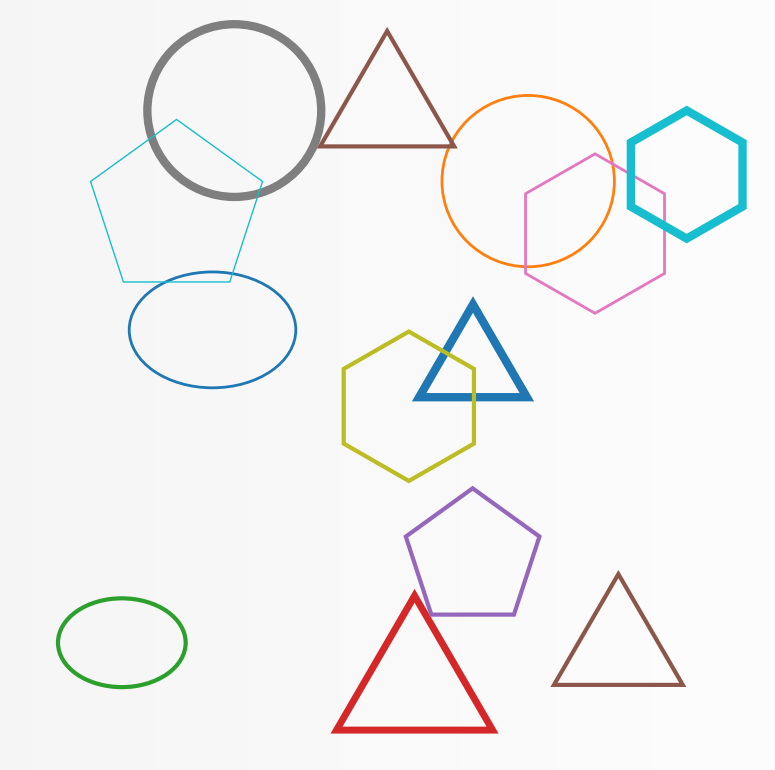[{"shape": "oval", "thickness": 1, "radius": 0.54, "center": [0.274, 0.572]}, {"shape": "triangle", "thickness": 3, "radius": 0.4, "center": [0.61, 0.524]}, {"shape": "circle", "thickness": 1, "radius": 0.56, "center": [0.682, 0.765]}, {"shape": "oval", "thickness": 1.5, "radius": 0.41, "center": [0.157, 0.165]}, {"shape": "triangle", "thickness": 2.5, "radius": 0.58, "center": [0.535, 0.11]}, {"shape": "pentagon", "thickness": 1.5, "radius": 0.45, "center": [0.61, 0.275]}, {"shape": "triangle", "thickness": 1.5, "radius": 0.48, "center": [0.798, 0.159]}, {"shape": "triangle", "thickness": 1.5, "radius": 0.5, "center": [0.5, 0.86]}, {"shape": "hexagon", "thickness": 1, "radius": 0.52, "center": [0.768, 0.697]}, {"shape": "circle", "thickness": 3, "radius": 0.56, "center": [0.302, 0.856]}, {"shape": "hexagon", "thickness": 1.5, "radius": 0.49, "center": [0.528, 0.472]}, {"shape": "hexagon", "thickness": 3, "radius": 0.42, "center": [0.886, 0.773]}, {"shape": "pentagon", "thickness": 0.5, "radius": 0.58, "center": [0.228, 0.728]}]